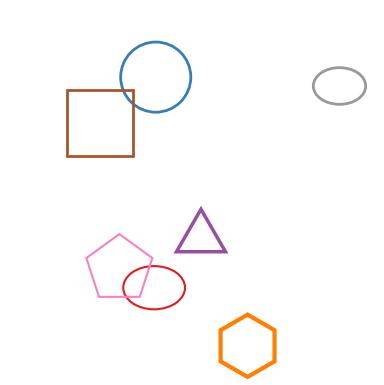[{"shape": "oval", "thickness": 1.5, "radius": 0.4, "center": [0.4, 0.253]}, {"shape": "circle", "thickness": 2, "radius": 0.46, "center": [0.405, 0.8]}, {"shape": "triangle", "thickness": 2.5, "radius": 0.37, "center": [0.522, 0.383]}, {"shape": "hexagon", "thickness": 3, "radius": 0.4, "center": [0.643, 0.102]}, {"shape": "square", "thickness": 2, "radius": 0.43, "center": [0.259, 0.68]}, {"shape": "pentagon", "thickness": 1.5, "radius": 0.45, "center": [0.31, 0.302]}, {"shape": "oval", "thickness": 2, "radius": 0.34, "center": [0.882, 0.777]}]